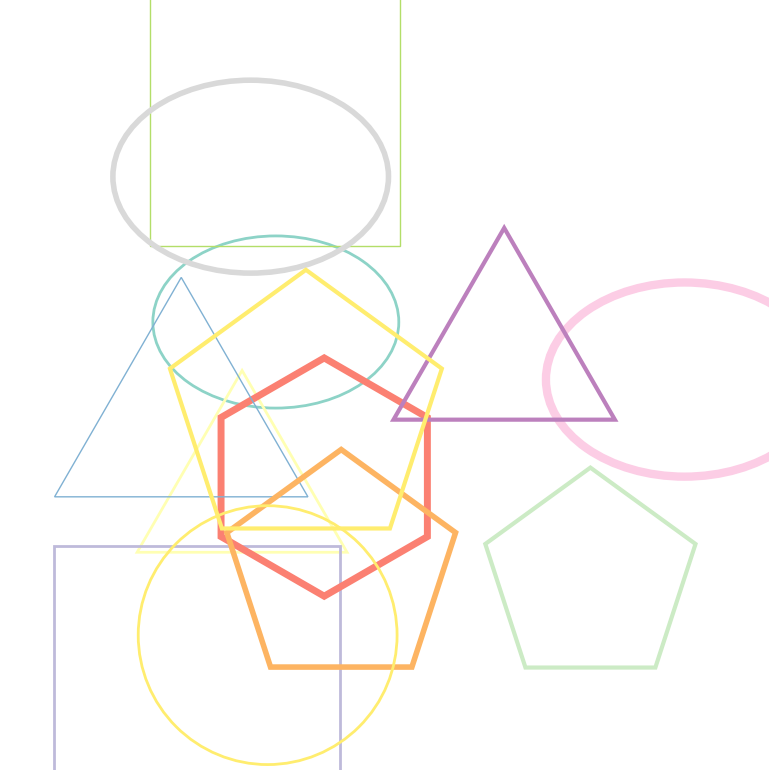[{"shape": "oval", "thickness": 1, "radius": 0.8, "center": [0.358, 0.582]}, {"shape": "triangle", "thickness": 1, "radius": 0.79, "center": [0.314, 0.361]}, {"shape": "square", "thickness": 1, "radius": 0.93, "center": [0.256, 0.106]}, {"shape": "hexagon", "thickness": 2.5, "radius": 0.77, "center": [0.421, 0.38]}, {"shape": "triangle", "thickness": 0.5, "radius": 0.95, "center": [0.235, 0.45]}, {"shape": "pentagon", "thickness": 2, "radius": 0.78, "center": [0.443, 0.26]}, {"shape": "square", "thickness": 0.5, "radius": 0.81, "center": [0.357, 0.842]}, {"shape": "oval", "thickness": 3, "radius": 0.9, "center": [0.889, 0.507]}, {"shape": "oval", "thickness": 2, "radius": 0.89, "center": [0.326, 0.771]}, {"shape": "triangle", "thickness": 1.5, "radius": 0.83, "center": [0.655, 0.538]}, {"shape": "pentagon", "thickness": 1.5, "radius": 0.72, "center": [0.767, 0.249]}, {"shape": "pentagon", "thickness": 1.5, "radius": 0.93, "center": [0.397, 0.464]}, {"shape": "circle", "thickness": 1, "radius": 0.84, "center": [0.348, 0.175]}]